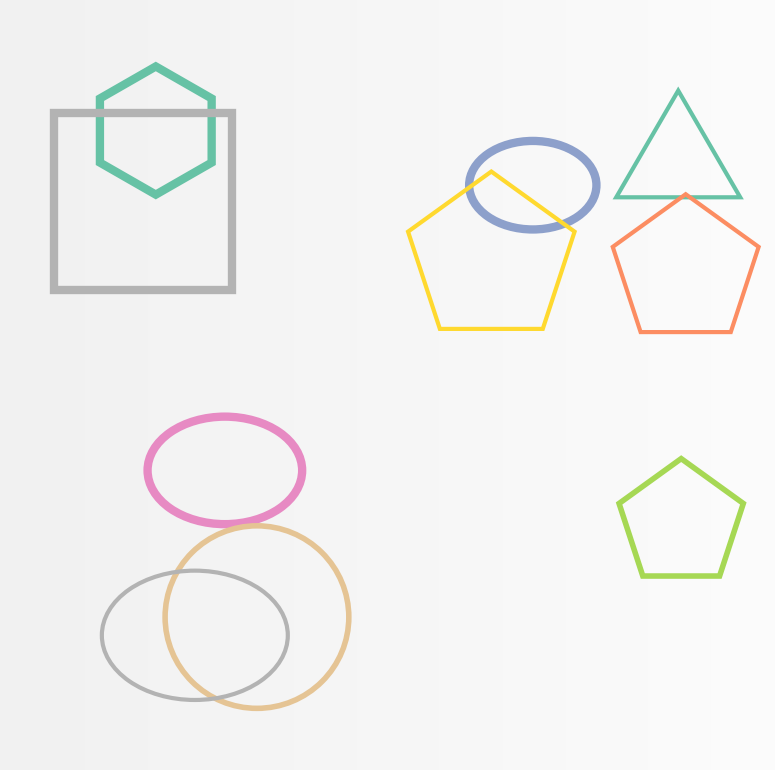[{"shape": "triangle", "thickness": 1.5, "radius": 0.46, "center": [0.875, 0.79]}, {"shape": "hexagon", "thickness": 3, "radius": 0.42, "center": [0.201, 0.83]}, {"shape": "pentagon", "thickness": 1.5, "radius": 0.49, "center": [0.885, 0.649]}, {"shape": "oval", "thickness": 3, "radius": 0.41, "center": [0.687, 0.759]}, {"shape": "oval", "thickness": 3, "radius": 0.5, "center": [0.29, 0.389]}, {"shape": "pentagon", "thickness": 2, "radius": 0.42, "center": [0.879, 0.32]}, {"shape": "pentagon", "thickness": 1.5, "radius": 0.56, "center": [0.634, 0.664]}, {"shape": "circle", "thickness": 2, "radius": 0.59, "center": [0.332, 0.199]}, {"shape": "oval", "thickness": 1.5, "radius": 0.6, "center": [0.251, 0.175]}, {"shape": "square", "thickness": 3, "radius": 0.57, "center": [0.184, 0.738]}]